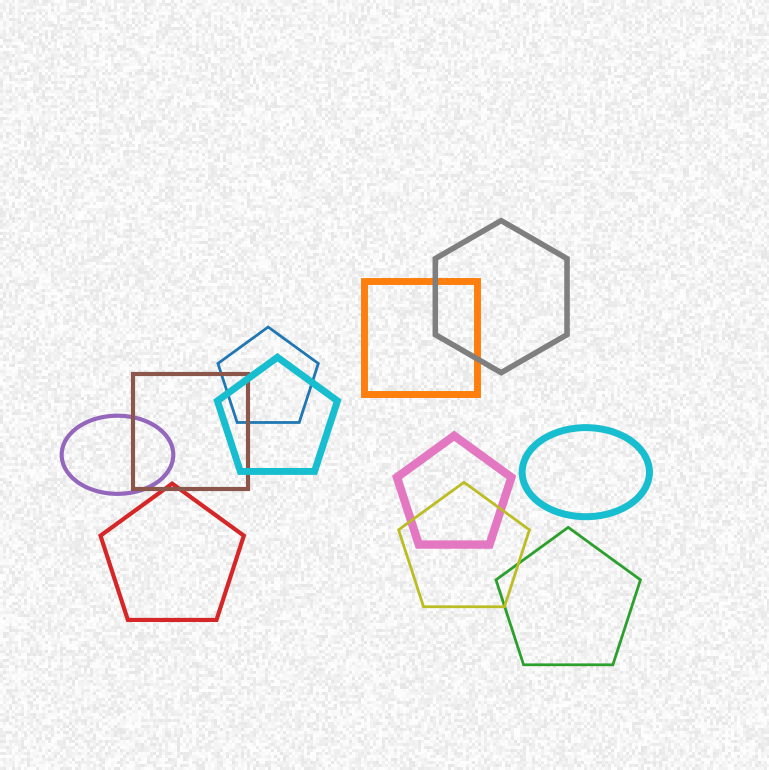[{"shape": "pentagon", "thickness": 1, "radius": 0.34, "center": [0.348, 0.507]}, {"shape": "square", "thickness": 2.5, "radius": 0.37, "center": [0.546, 0.562]}, {"shape": "pentagon", "thickness": 1, "radius": 0.49, "center": [0.738, 0.216]}, {"shape": "pentagon", "thickness": 1.5, "radius": 0.49, "center": [0.224, 0.274]}, {"shape": "oval", "thickness": 1.5, "radius": 0.36, "center": [0.153, 0.409]}, {"shape": "square", "thickness": 1.5, "radius": 0.37, "center": [0.247, 0.44]}, {"shape": "pentagon", "thickness": 3, "radius": 0.39, "center": [0.59, 0.356]}, {"shape": "hexagon", "thickness": 2, "radius": 0.49, "center": [0.651, 0.615]}, {"shape": "pentagon", "thickness": 1, "radius": 0.45, "center": [0.603, 0.284]}, {"shape": "pentagon", "thickness": 2.5, "radius": 0.41, "center": [0.36, 0.454]}, {"shape": "oval", "thickness": 2.5, "radius": 0.41, "center": [0.761, 0.387]}]